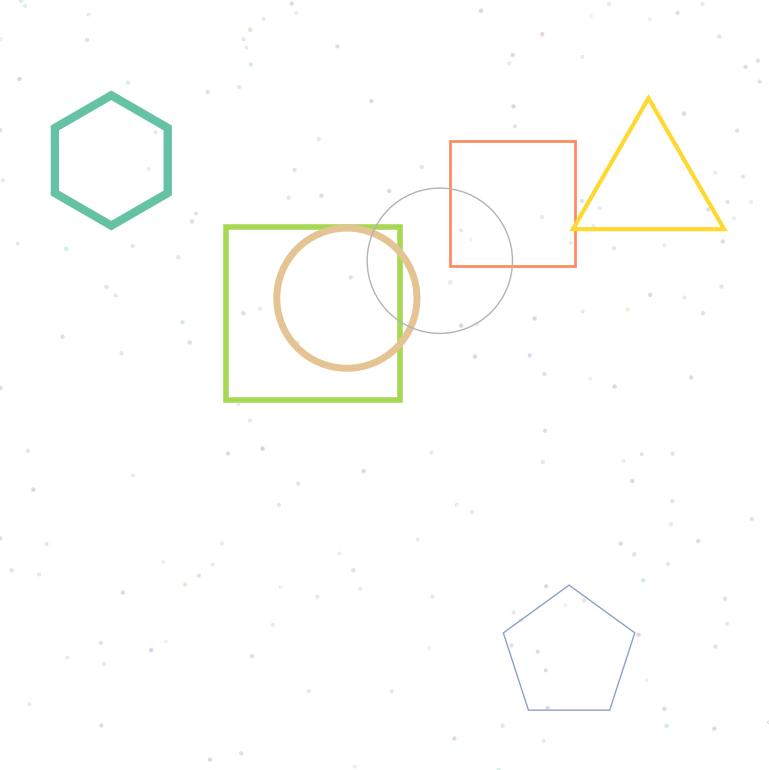[{"shape": "hexagon", "thickness": 3, "radius": 0.42, "center": [0.145, 0.792]}, {"shape": "square", "thickness": 1, "radius": 0.41, "center": [0.665, 0.736]}, {"shape": "pentagon", "thickness": 0.5, "radius": 0.45, "center": [0.739, 0.15]}, {"shape": "square", "thickness": 2, "radius": 0.56, "center": [0.407, 0.593]}, {"shape": "triangle", "thickness": 1.5, "radius": 0.57, "center": [0.842, 0.759]}, {"shape": "circle", "thickness": 2.5, "radius": 0.46, "center": [0.45, 0.613]}, {"shape": "circle", "thickness": 0.5, "radius": 0.47, "center": [0.571, 0.661]}]